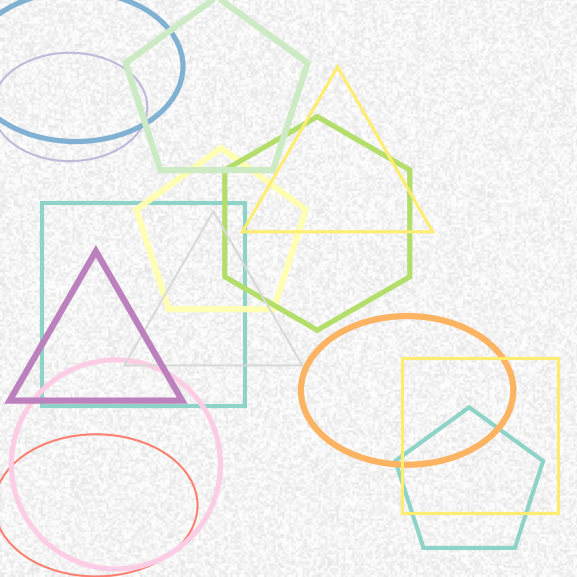[{"shape": "pentagon", "thickness": 2, "radius": 0.67, "center": [0.812, 0.159]}, {"shape": "square", "thickness": 2, "radius": 0.88, "center": [0.248, 0.472]}, {"shape": "pentagon", "thickness": 3, "radius": 0.77, "center": [0.383, 0.589]}, {"shape": "oval", "thickness": 1, "radius": 0.67, "center": [0.121, 0.814]}, {"shape": "oval", "thickness": 1, "radius": 0.88, "center": [0.166, 0.124]}, {"shape": "oval", "thickness": 2.5, "radius": 0.93, "center": [0.131, 0.884]}, {"shape": "oval", "thickness": 3, "radius": 0.92, "center": [0.705, 0.323]}, {"shape": "hexagon", "thickness": 2.5, "radius": 0.92, "center": [0.549, 0.612]}, {"shape": "circle", "thickness": 2.5, "radius": 0.91, "center": [0.201, 0.195]}, {"shape": "triangle", "thickness": 1, "radius": 0.89, "center": [0.369, 0.455]}, {"shape": "triangle", "thickness": 3, "radius": 0.86, "center": [0.166, 0.392]}, {"shape": "pentagon", "thickness": 3, "radius": 0.83, "center": [0.375, 0.839]}, {"shape": "triangle", "thickness": 1.5, "radius": 0.95, "center": [0.585, 0.693]}, {"shape": "square", "thickness": 1.5, "radius": 0.67, "center": [0.831, 0.245]}]